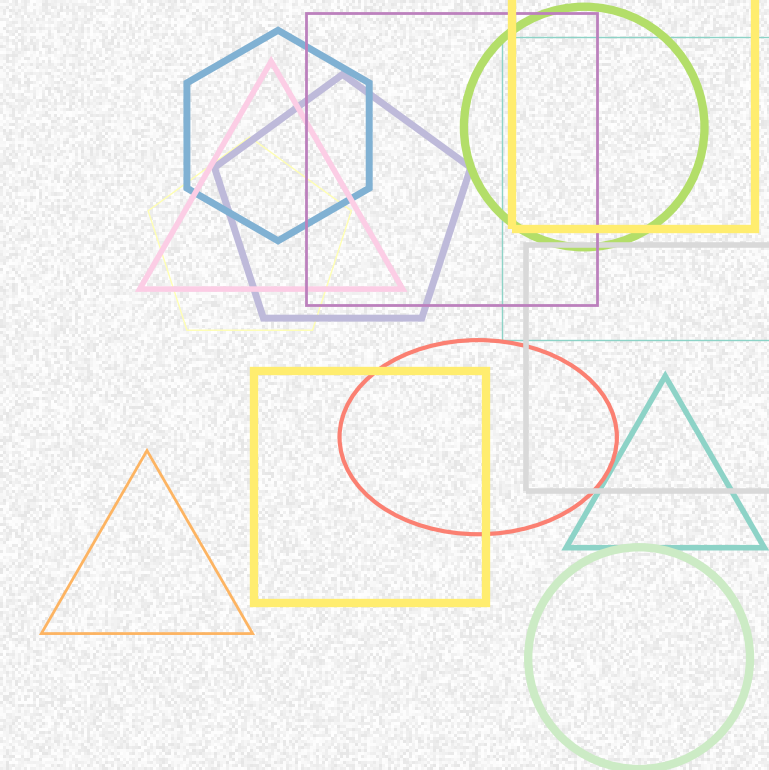[{"shape": "triangle", "thickness": 2, "radius": 0.74, "center": [0.864, 0.363]}, {"shape": "square", "thickness": 0.5, "radius": 0.99, "center": [0.85, 0.755]}, {"shape": "pentagon", "thickness": 0.5, "radius": 0.69, "center": [0.324, 0.683]}, {"shape": "pentagon", "thickness": 2.5, "radius": 0.88, "center": [0.445, 0.728]}, {"shape": "oval", "thickness": 1.5, "radius": 0.9, "center": [0.621, 0.432]}, {"shape": "hexagon", "thickness": 2.5, "radius": 0.68, "center": [0.361, 0.824]}, {"shape": "triangle", "thickness": 1, "radius": 0.79, "center": [0.191, 0.256]}, {"shape": "circle", "thickness": 3, "radius": 0.78, "center": [0.759, 0.835]}, {"shape": "triangle", "thickness": 2, "radius": 0.99, "center": [0.352, 0.723]}, {"shape": "square", "thickness": 2, "radius": 0.8, "center": [0.843, 0.522]}, {"shape": "square", "thickness": 1, "radius": 0.95, "center": [0.586, 0.794]}, {"shape": "circle", "thickness": 3, "radius": 0.72, "center": [0.83, 0.145]}, {"shape": "square", "thickness": 3, "radius": 0.75, "center": [0.481, 0.367]}, {"shape": "square", "thickness": 3, "radius": 0.79, "center": [0.822, 0.86]}]